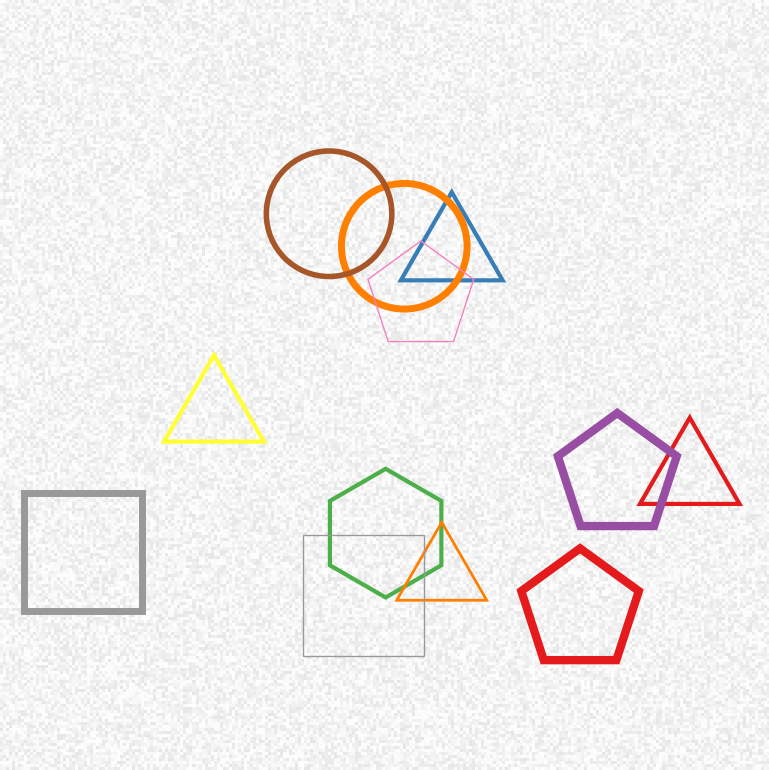[{"shape": "pentagon", "thickness": 3, "radius": 0.4, "center": [0.753, 0.208]}, {"shape": "triangle", "thickness": 1.5, "radius": 0.37, "center": [0.896, 0.383]}, {"shape": "triangle", "thickness": 1.5, "radius": 0.38, "center": [0.587, 0.674]}, {"shape": "hexagon", "thickness": 1.5, "radius": 0.42, "center": [0.501, 0.308]}, {"shape": "pentagon", "thickness": 3, "radius": 0.41, "center": [0.802, 0.382]}, {"shape": "circle", "thickness": 2.5, "radius": 0.41, "center": [0.525, 0.68]}, {"shape": "triangle", "thickness": 1, "radius": 0.34, "center": [0.574, 0.254]}, {"shape": "triangle", "thickness": 1.5, "radius": 0.37, "center": [0.278, 0.464]}, {"shape": "circle", "thickness": 2, "radius": 0.41, "center": [0.427, 0.722]}, {"shape": "pentagon", "thickness": 0.5, "radius": 0.36, "center": [0.547, 0.615]}, {"shape": "square", "thickness": 2.5, "radius": 0.38, "center": [0.107, 0.284]}, {"shape": "square", "thickness": 0.5, "radius": 0.39, "center": [0.472, 0.226]}]